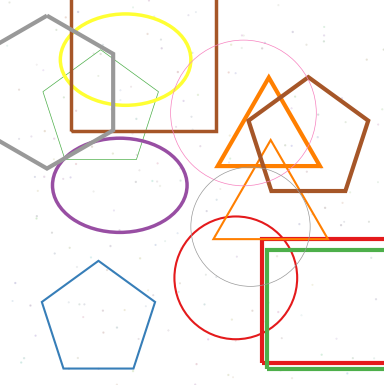[{"shape": "square", "thickness": 3, "radius": 0.81, "center": [0.842, 0.219]}, {"shape": "circle", "thickness": 1.5, "radius": 0.8, "center": [0.612, 0.278]}, {"shape": "pentagon", "thickness": 1.5, "radius": 0.77, "center": [0.256, 0.168]}, {"shape": "square", "thickness": 3, "radius": 0.78, "center": [0.85, 0.196]}, {"shape": "pentagon", "thickness": 0.5, "radius": 0.79, "center": [0.262, 0.713]}, {"shape": "oval", "thickness": 2.5, "radius": 0.87, "center": [0.311, 0.519]}, {"shape": "triangle", "thickness": 3, "radius": 0.77, "center": [0.698, 0.645]}, {"shape": "triangle", "thickness": 1.5, "radius": 0.86, "center": [0.703, 0.465]}, {"shape": "oval", "thickness": 2.5, "radius": 0.85, "center": [0.326, 0.845]}, {"shape": "square", "thickness": 2.5, "radius": 0.94, "center": [0.373, 0.847]}, {"shape": "pentagon", "thickness": 3, "radius": 0.82, "center": [0.801, 0.636]}, {"shape": "circle", "thickness": 0.5, "radius": 0.95, "center": [0.632, 0.707]}, {"shape": "circle", "thickness": 0.5, "radius": 0.77, "center": [0.651, 0.411]}, {"shape": "hexagon", "thickness": 3, "radius": 0.99, "center": [0.122, 0.761]}]